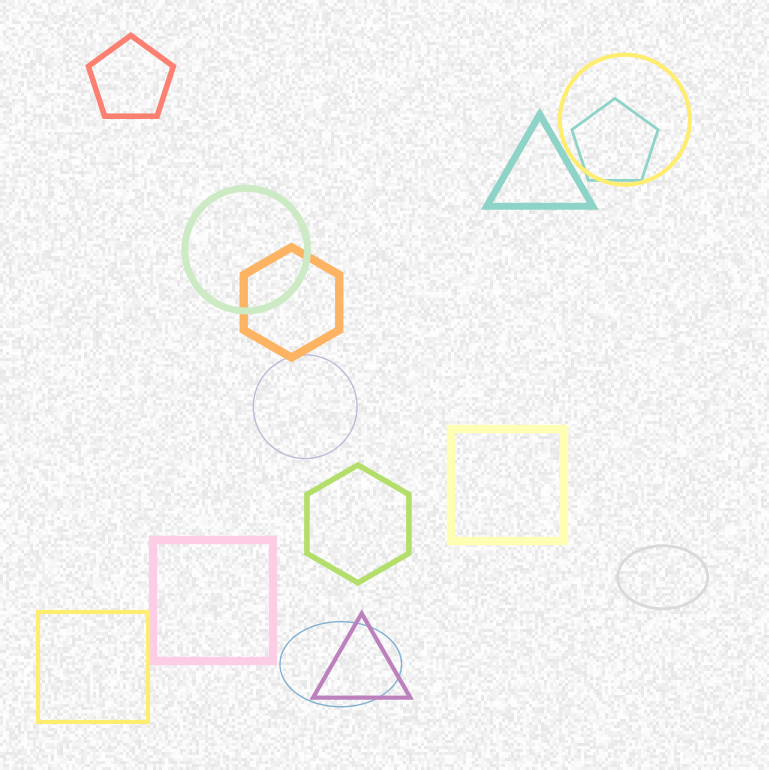[{"shape": "triangle", "thickness": 2.5, "radius": 0.4, "center": [0.701, 0.772]}, {"shape": "pentagon", "thickness": 1, "radius": 0.29, "center": [0.799, 0.813]}, {"shape": "square", "thickness": 3, "radius": 0.36, "center": [0.659, 0.37]}, {"shape": "circle", "thickness": 0.5, "radius": 0.34, "center": [0.396, 0.472]}, {"shape": "pentagon", "thickness": 2, "radius": 0.29, "center": [0.17, 0.896]}, {"shape": "oval", "thickness": 0.5, "radius": 0.39, "center": [0.443, 0.137]}, {"shape": "hexagon", "thickness": 3, "radius": 0.36, "center": [0.379, 0.607]}, {"shape": "hexagon", "thickness": 2, "radius": 0.38, "center": [0.465, 0.32]}, {"shape": "square", "thickness": 3, "radius": 0.39, "center": [0.277, 0.22]}, {"shape": "oval", "thickness": 1, "radius": 0.29, "center": [0.861, 0.25]}, {"shape": "triangle", "thickness": 1.5, "radius": 0.36, "center": [0.47, 0.13]}, {"shape": "circle", "thickness": 2.5, "radius": 0.4, "center": [0.32, 0.676]}, {"shape": "square", "thickness": 1.5, "radius": 0.36, "center": [0.121, 0.134]}, {"shape": "circle", "thickness": 1.5, "radius": 0.42, "center": [0.811, 0.845]}]